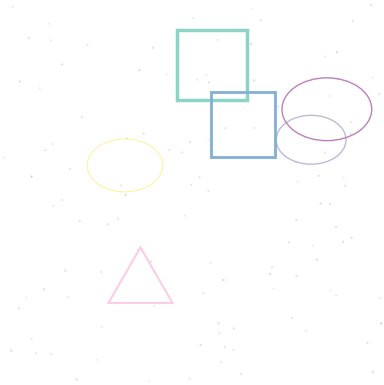[{"shape": "square", "thickness": 2.5, "radius": 0.45, "center": [0.552, 0.831]}, {"shape": "oval", "thickness": 1, "radius": 0.45, "center": [0.808, 0.637]}, {"shape": "square", "thickness": 2, "radius": 0.42, "center": [0.631, 0.677]}, {"shape": "triangle", "thickness": 1.5, "radius": 0.48, "center": [0.365, 0.261]}, {"shape": "oval", "thickness": 1, "radius": 0.58, "center": [0.849, 0.716]}, {"shape": "oval", "thickness": 0.5, "radius": 0.49, "center": [0.325, 0.57]}]